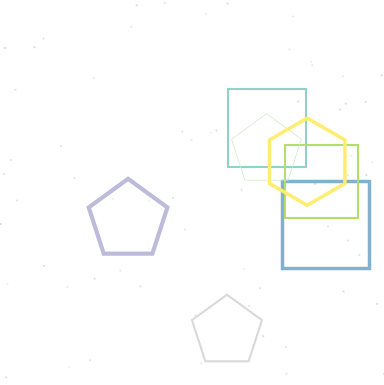[{"shape": "square", "thickness": 1.5, "radius": 0.5, "center": [0.694, 0.668]}, {"shape": "pentagon", "thickness": 3, "radius": 0.54, "center": [0.333, 0.428]}, {"shape": "square", "thickness": 2.5, "radius": 0.56, "center": [0.845, 0.416]}, {"shape": "square", "thickness": 1.5, "radius": 0.48, "center": [0.836, 0.528]}, {"shape": "pentagon", "thickness": 1.5, "radius": 0.48, "center": [0.59, 0.139]}, {"shape": "pentagon", "thickness": 0.5, "radius": 0.48, "center": [0.692, 0.609]}, {"shape": "hexagon", "thickness": 2.5, "radius": 0.57, "center": [0.798, 0.58]}]